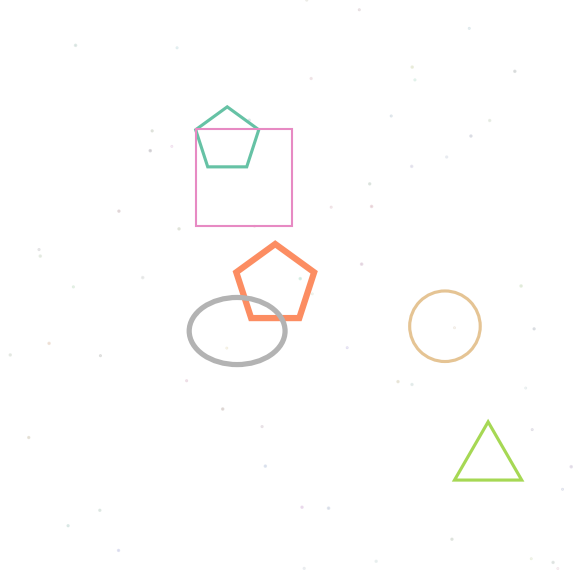[{"shape": "pentagon", "thickness": 1.5, "radius": 0.29, "center": [0.393, 0.757]}, {"shape": "pentagon", "thickness": 3, "radius": 0.35, "center": [0.477, 0.506]}, {"shape": "square", "thickness": 1, "radius": 0.42, "center": [0.423, 0.691]}, {"shape": "triangle", "thickness": 1.5, "radius": 0.34, "center": [0.845, 0.201]}, {"shape": "circle", "thickness": 1.5, "radius": 0.31, "center": [0.77, 0.434]}, {"shape": "oval", "thickness": 2.5, "radius": 0.42, "center": [0.411, 0.426]}]